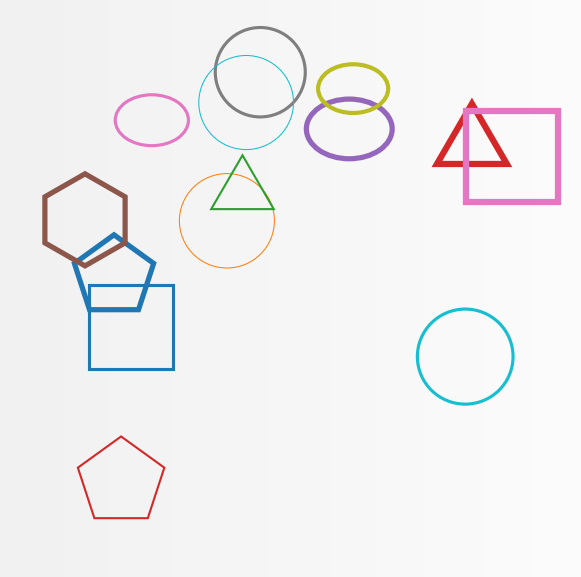[{"shape": "square", "thickness": 1.5, "radius": 0.36, "center": [0.225, 0.433]}, {"shape": "pentagon", "thickness": 2.5, "radius": 0.36, "center": [0.196, 0.521]}, {"shape": "circle", "thickness": 0.5, "radius": 0.41, "center": [0.39, 0.617]}, {"shape": "triangle", "thickness": 1, "radius": 0.31, "center": [0.417, 0.668]}, {"shape": "pentagon", "thickness": 1, "radius": 0.39, "center": [0.208, 0.165]}, {"shape": "triangle", "thickness": 3, "radius": 0.35, "center": [0.812, 0.75]}, {"shape": "oval", "thickness": 2.5, "radius": 0.37, "center": [0.601, 0.776]}, {"shape": "hexagon", "thickness": 2.5, "radius": 0.4, "center": [0.146, 0.618]}, {"shape": "oval", "thickness": 1.5, "radius": 0.31, "center": [0.261, 0.791]}, {"shape": "square", "thickness": 3, "radius": 0.4, "center": [0.881, 0.728]}, {"shape": "circle", "thickness": 1.5, "radius": 0.39, "center": [0.448, 0.874]}, {"shape": "oval", "thickness": 2, "radius": 0.3, "center": [0.608, 0.846]}, {"shape": "circle", "thickness": 1.5, "radius": 0.41, "center": [0.8, 0.382]}, {"shape": "circle", "thickness": 0.5, "radius": 0.41, "center": [0.423, 0.822]}]